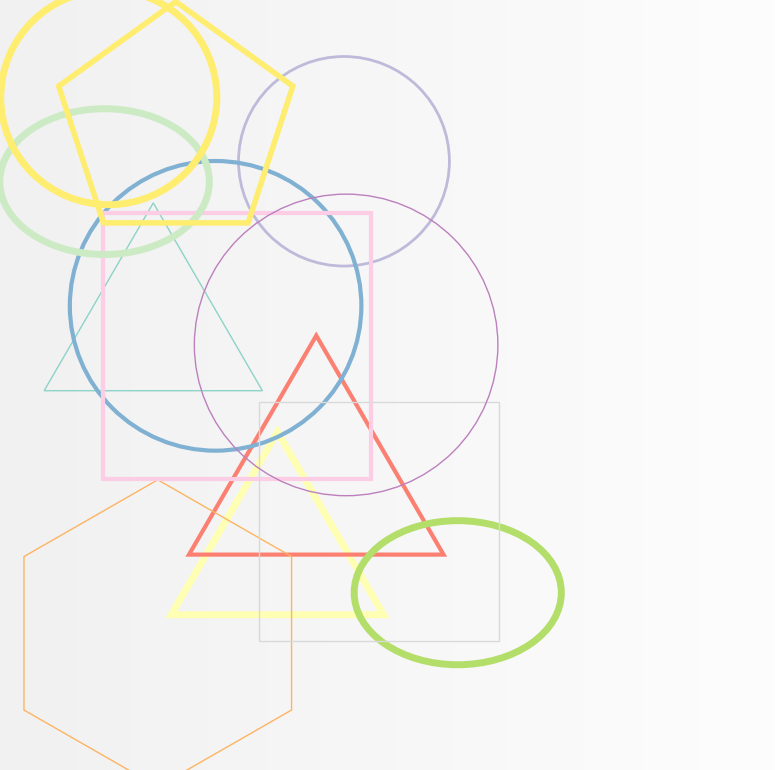[{"shape": "triangle", "thickness": 0.5, "radius": 0.81, "center": [0.198, 0.574]}, {"shape": "triangle", "thickness": 2.5, "radius": 0.79, "center": [0.358, 0.281]}, {"shape": "circle", "thickness": 1, "radius": 0.68, "center": [0.444, 0.791]}, {"shape": "triangle", "thickness": 1.5, "radius": 0.95, "center": [0.408, 0.375]}, {"shape": "circle", "thickness": 1.5, "radius": 0.94, "center": [0.278, 0.603]}, {"shape": "hexagon", "thickness": 0.5, "radius": 1.0, "center": [0.204, 0.178]}, {"shape": "oval", "thickness": 2.5, "radius": 0.67, "center": [0.591, 0.23]}, {"shape": "square", "thickness": 1.5, "radius": 0.86, "center": [0.305, 0.55]}, {"shape": "square", "thickness": 0.5, "radius": 0.77, "center": [0.489, 0.323]}, {"shape": "circle", "thickness": 0.5, "radius": 0.98, "center": [0.447, 0.552]}, {"shape": "oval", "thickness": 2.5, "radius": 0.68, "center": [0.135, 0.764]}, {"shape": "pentagon", "thickness": 2, "radius": 0.79, "center": [0.227, 0.839]}, {"shape": "circle", "thickness": 2.5, "radius": 0.7, "center": [0.14, 0.874]}]